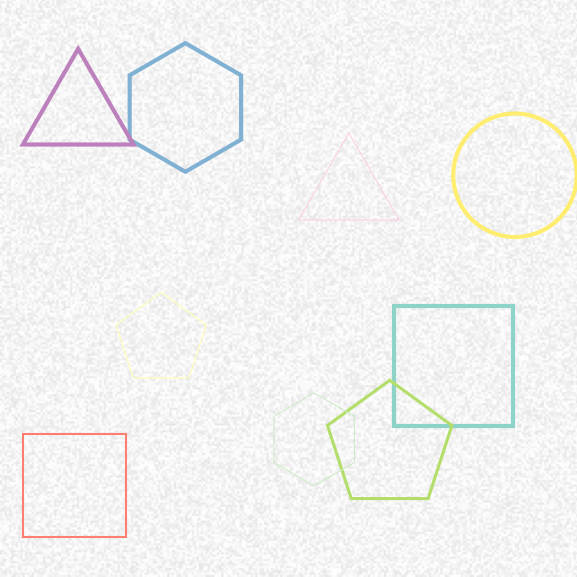[{"shape": "square", "thickness": 2, "radius": 0.52, "center": [0.786, 0.366]}, {"shape": "pentagon", "thickness": 0.5, "radius": 0.41, "center": [0.279, 0.411]}, {"shape": "square", "thickness": 1, "radius": 0.45, "center": [0.129, 0.158]}, {"shape": "hexagon", "thickness": 2, "radius": 0.56, "center": [0.321, 0.813]}, {"shape": "pentagon", "thickness": 1.5, "radius": 0.57, "center": [0.675, 0.227]}, {"shape": "triangle", "thickness": 0.5, "radius": 0.5, "center": [0.604, 0.668]}, {"shape": "triangle", "thickness": 2, "radius": 0.55, "center": [0.135, 0.804]}, {"shape": "hexagon", "thickness": 0.5, "radius": 0.4, "center": [0.544, 0.238]}, {"shape": "circle", "thickness": 2, "radius": 0.53, "center": [0.892, 0.696]}]